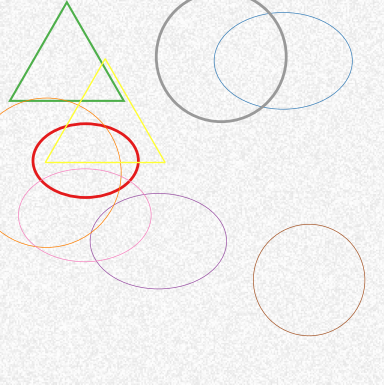[{"shape": "oval", "thickness": 2, "radius": 0.68, "center": [0.223, 0.583]}, {"shape": "oval", "thickness": 0.5, "radius": 0.9, "center": [0.736, 0.842]}, {"shape": "triangle", "thickness": 1.5, "radius": 0.85, "center": [0.174, 0.823]}, {"shape": "oval", "thickness": 0.5, "radius": 0.89, "center": [0.411, 0.374]}, {"shape": "circle", "thickness": 0.5, "radius": 0.97, "center": [0.121, 0.551]}, {"shape": "triangle", "thickness": 1, "radius": 0.9, "center": [0.273, 0.668]}, {"shape": "circle", "thickness": 0.5, "radius": 0.72, "center": [0.803, 0.273]}, {"shape": "oval", "thickness": 0.5, "radius": 0.86, "center": [0.22, 0.441]}, {"shape": "circle", "thickness": 2, "radius": 0.84, "center": [0.575, 0.853]}]